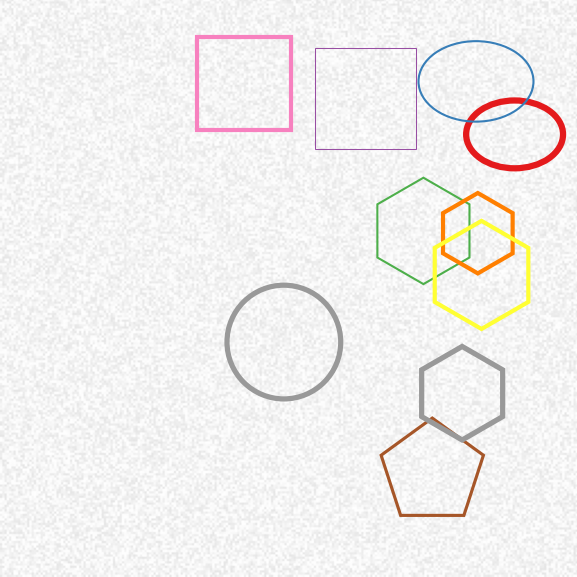[{"shape": "oval", "thickness": 3, "radius": 0.42, "center": [0.891, 0.766]}, {"shape": "oval", "thickness": 1, "radius": 0.5, "center": [0.824, 0.858]}, {"shape": "hexagon", "thickness": 1, "radius": 0.46, "center": [0.733, 0.599]}, {"shape": "square", "thickness": 0.5, "radius": 0.44, "center": [0.632, 0.828]}, {"shape": "hexagon", "thickness": 2, "radius": 0.35, "center": [0.827, 0.595]}, {"shape": "hexagon", "thickness": 2, "radius": 0.47, "center": [0.834, 0.523]}, {"shape": "pentagon", "thickness": 1.5, "radius": 0.47, "center": [0.749, 0.182]}, {"shape": "square", "thickness": 2, "radius": 0.4, "center": [0.422, 0.854]}, {"shape": "hexagon", "thickness": 2.5, "radius": 0.4, "center": [0.8, 0.318]}, {"shape": "circle", "thickness": 2.5, "radius": 0.49, "center": [0.492, 0.407]}]